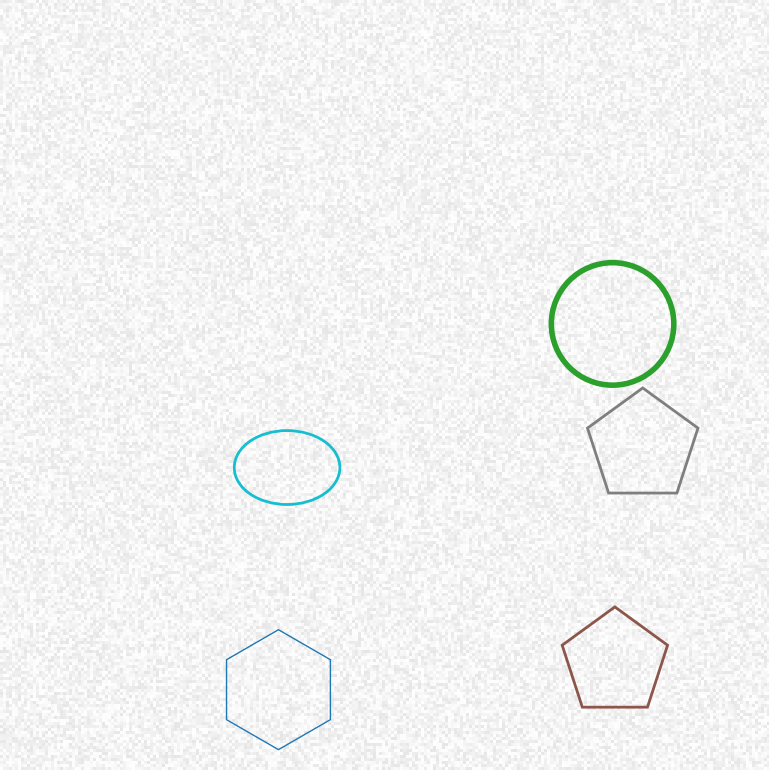[{"shape": "hexagon", "thickness": 0.5, "radius": 0.39, "center": [0.362, 0.104]}, {"shape": "circle", "thickness": 2, "radius": 0.4, "center": [0.796, 0.579]}, {"shape": "pentagon", "thickness": 1, "radius": 0.36, "center": [0.799, 0.14]}, {"shape": "pentagon", "thickness": 1, "radius": 0.38, "center": [0.835, 0.421]}, {"shape": "oval", "thickness": 1, "radius": 0.34, "center": [0.373, 0.393]}]